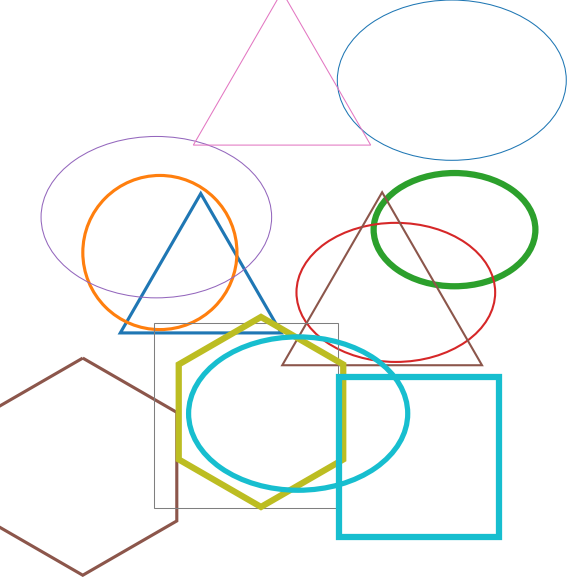[{"shape": "triangle", "thickness": 1.5, "radius": 0.8, "center": [0.348, 0.503]}, {"shape": "oval", "thickness": 0.5, "radius": 0.99, "center": [0.782, 0.86]}, {"shape": "circle", "thickness": 1.5, "radius": 0.67, "center": [0.277, 0.562]}, {"shape": "oval", "thickness": 3, "radius": 0.7, "center": [0.787, 0.601]}, {"shape": "oval", "thickness": 1, "radius": 0.86, "center": [0.685, 0.493]}, {"shape": "oval", "thickness": 0.5, "radius": 1.0, "center": [0.271, 0.623]}, {"shape": "triangle", "thickness": 1, "radius": 1.0, "center": [0.662, 0.467]}, {"shape": "hexagon", "thickness": 1.5, "radius": 0.94, "center": [0.143, 0.191]}, {"shape": "triangle", "thickness": 0.5, "radius": 0.89, "center": [0.488, 0.837]}, {"shape": "square", "thickness": 0.5, "radius": 0.8, "center": [0.426, 0.28]}, {"shape": "hexagon", "thickness": 3, "radius": 0.82, "center": [0.452, 0.286]}, {"shape": "oval", "thickness": 2.5, "radius": 0.95, "center": [0.516, 0.283]}, {"shape": "square", "thickness": 3, "radius": 0.69, "center": [0.725, 0.209]}]